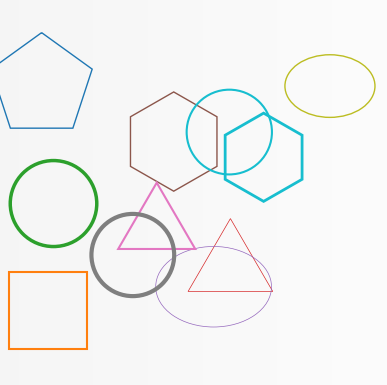[{"shape": "pentagon", "thickness": 1, "radius": 0.69, "center": [0.107, 0.778]}, {"shape": "square", "thickness": 1.5, "radius": 0.5, "center": [0.125, 0.193]}, {"shape": "circle", "thickness": 2.5, "radius": 0.56, "center": [0.138, 0.471]}, {"shape": "triangle", "thickness": 0.5, "radius": 0.63, "center": [0.595, 0.306]}, {"shape": "oval", "thickness": 0.5, "radius": 0.75, "center": [0.551, 0.255]}, {"shape": "hexagon", "thickness": 1, "radius": 0.64, "center": [0.448, 0.632]}, {"shape": "triangle", "thickness": 1.5, "radius": 0.57, "center": [0.404, 0.411]}, {"shape": "circle", "thickness": 3, "radius": 0.53, "center": [0.343, 0.338]}, {"shape": "oval", "thickness": 1, "radius": 0.58, "center": [0.851, 0.776]}, {"shape": "hexagon", "thickness": 2, "radius": 0.57, "center": [0.68, 0.592]}, {"shape": "circle", "thickness": 1.5, "radius": 0.55, "center": [0.592, 0.657]}]